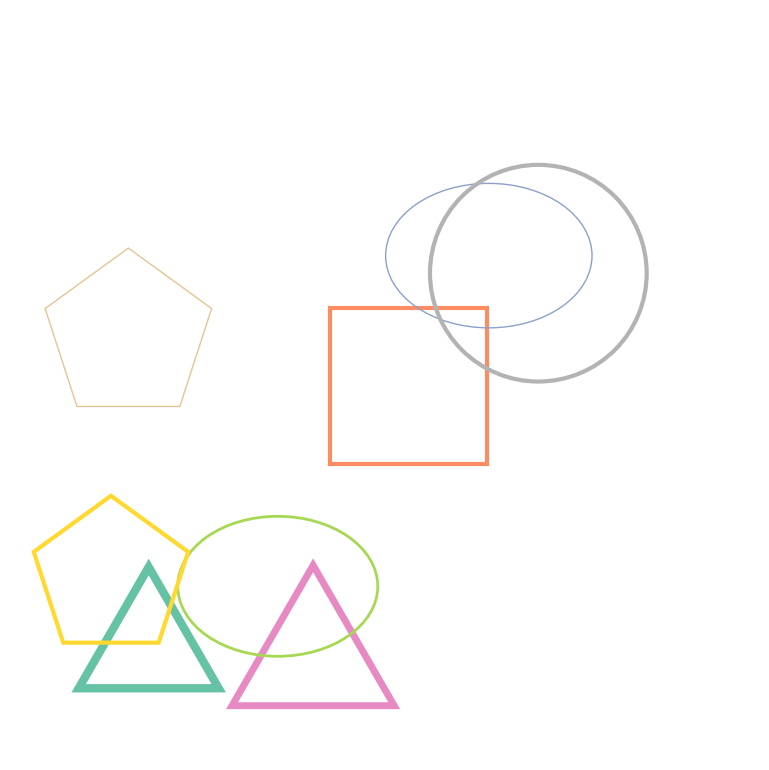[{"shape": "triangle", "thickness": 3, "radius": 0.52, "center": [0.193, 0.159]}, {"shape": "square", "thickness": 1.5, "radius": 0.51, "center": [0.53, 0.499]}, {"shape": "oval", "thickness": 0.5, "radius": 0.67, "center": [0.635, 0.668]}, {"shape": "triangle", "thickness": 2.5, "radius": 0.61, "center": [0.407, 0.144]}, {"shape": "oval", "thickness": 1, "radius": 0.65, "center": [0.361, 0.239]}, {"shape": "pentagon", "thickness": 1.5, "radius": 0.53, "center": [0.144, 0.251]}, {"shape": "pentagon", "thickness": 0.5, "radius": 0.57, "center": [0.167, 0.564]}, {"shape": "circle", "thickness": 1.5, "radius": 0.7, "center": [0.699, 0.645]}]